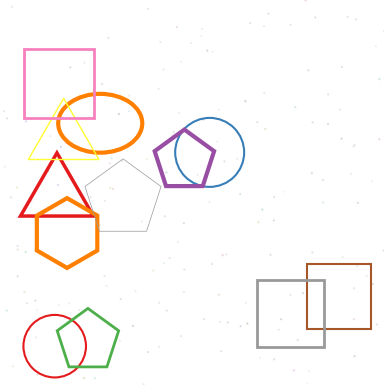[{"shape": "circle", "thickness": 1.5, "radius": 0.41, "center": [0.142, 0.101]}, {"shape": "triangle", "thickness": 2.5, "radius": 0.55, "center": [0.148, 0.494]}, {"shape": "circle", "thickness": 1.5, "radius": 0.45, "center": [0.545, 0.604]}, {"shape": "pentagon", "thickness": 2, "radius": 0.42, "center": [0.228, 0.115]}, {"shape": "pentagon", "thickness": 3, "radius": 0.41, "center": [0.479, 0.582]}, {"shape": "oval", "thickness": 3, "radius": 0.55, "center": [0.26, 0.68]}, {"shape": "hexagon", "thickness": 3, "radius": 0.45, "center": [0.174, 0.395]}, {"shape": "triangle", "thickness": 1, "radius": 0.53, "center": [0.165, 0.639]}, {"shape": "square", "thickness": 1.5, "radius": 0.42, "center": [0.881, 0.23]}, {"shape": "square", "thickness": 2, "radius": 0.45, "center": [0.154, 0.783]}, {"shape": "square", "thickness": 2, "radius": 0.44, "center": [0.754, 0.186]}, {"shape": "pentagon", "thickness": 0.5, "radius": 0.52, "center": [0.32, 0.483]}]